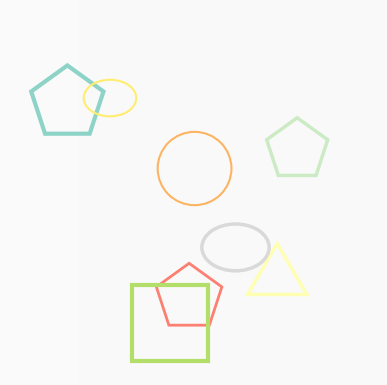[{"shape": "pentagon", "thickness": 3, "radius": 0.49, "center": [0.174, 0.732]}, {"shape": "triangle", "thickness": 2.5, "radius": 0.44, "center": [0.715, 0.279]}, {"shape": "pentagon", "thickness": 2, "radius": 0.44, "center": [0.488, 0.227]}, {"shape": "circle", "thickness": 1.5, "radius": 0.48, "center": [0.502, 0.562]}, {"shape": "square", "thickness": 3, "radius": 0.49, "center": [0.44, 0.161]}, {"shape": "oval", "thickness": 2.5, "radius": 0.43, "center": [0.608, 0.357]}, {"shape": "pentagon", "thickness": 2.5, "radius": 0.41, "center": [0.767, 0.611]}, {"shape": "oval", "thickness": 1.5, "radius": 0.34, "center": [0.284, 0.745]}]